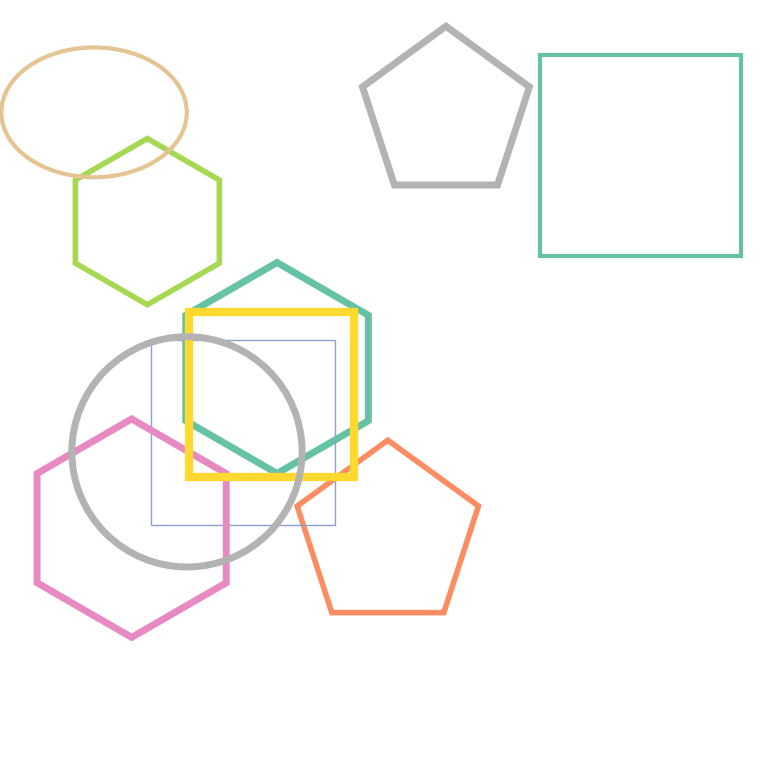[{"shape": "square", "thickness": 1.5, "radius": 0.65, "center": [0.832, 0.798]}, {"shape": "hexagon", "thickness": 2.5, "radius": 0.68, "center": [0.36, 0.522]}, {"shape": "pentagon", "thickness": 2, "radius": 0.62, "center": [0.504, 0.305]}, {"shape": "square", "thickness": 0.5, "radius": 0.6, "center": [0.316, 0.438]}, {"shape": "hexagon", "thickness": 2.5, "radius": 0.71, "center": [0.171, 0.314]}, {"shape": "hexagon", "thickness": 2, "radius": 0.54, "center": [0.191, 0.712]}, {"shape": "square", "thickness": 3, "radius": 0.54, "center": [0.352, 0.488]}, {"shape": "oval", "thickness": 1.5, "radius": 0.6, "center": [0.122, 0.854]}, {"shape": "pentagon", "thickness": 2.5, "radius": 0.57, "center": [0.579, 0.852]}, {"shape": "circle", "thickness": 2.5, "radius": 0.75, "center": [0.243, 0.413]}]